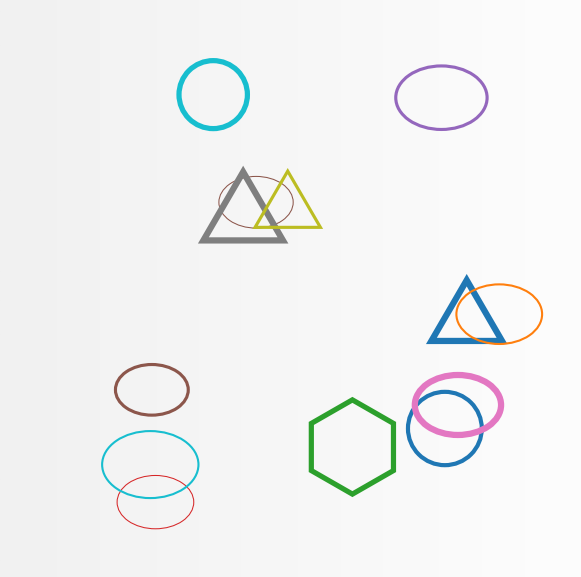[{"shape": "circle", "thickness": 2, "radius": 0.32, "center": [0.765, 0.257]}, {"shape": "triangle", "thickness": 3, "radius": 0.35, "center": [0.803, 0.444]}, {"shape": "oval", "thickness": 1, "radius": 0.37, "center": [0.859, 0.455]}, {"shape": "hexagon", "thickness": 2.5, "radius": 0.41, "center": [0.606, 0.225]}, {"shape": "oval", "thickness": 0.5, "radius": 0.33, "center": [0.267, 0.13]}, {"shape": "oval", "thickness": 1.5, "radius": 0.39, "center": [0.759, 0.83]}, {"shape": "oval", "thickness": 1.5, "radius": 0.31, "center": [0.261, 0.324]}, {"shape": "oval", "thickness": 0.5, "radius": 0.32, "center": [0.44, 0.649]}, {"shape": "oval", "thickness": 3, "radius": 0.37, "center": [0.788, 0.298]}, {"shape": "triangle", "thickness": 3, "radius": 0.4, "center": [0.418, 0.622]}, {"shape": "triangle", "thickness": 1.5, "radius": 0.32, "center": [0.495, 0.638]}, {"shape": "oval", "thickness": 1, "radius": 0.41, "center": [0.259, 0.195]}, {"shape": "circle", "thickness": 2.5, "radius": 0.29, "center": [0.367, 0.835]}]